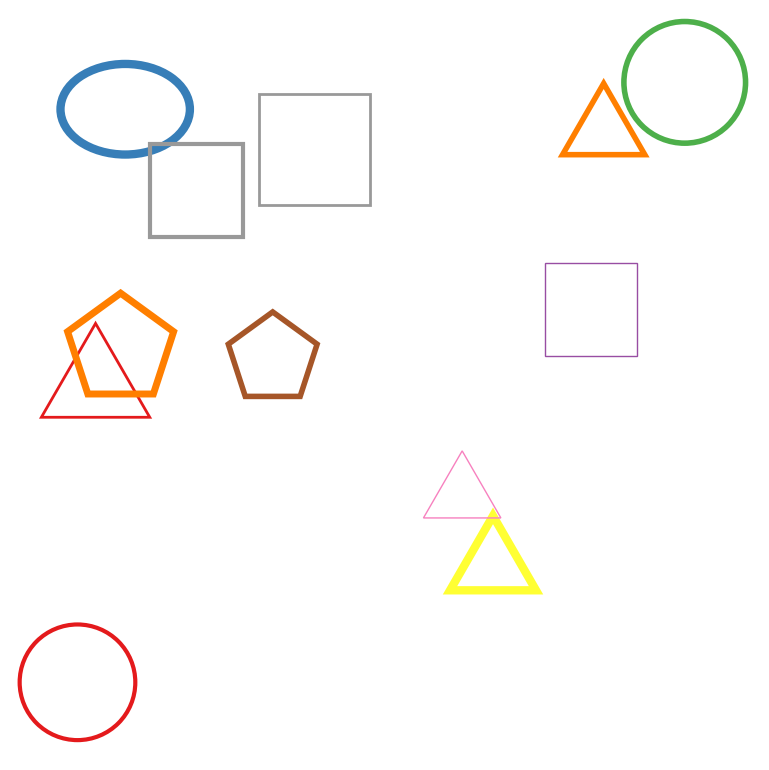[{"shape": "triangle", "thickness": 1, "radius": 0.41, "center": [0.124, 0.499]}, {"shape": "circle", "thickness": 1.5, "radius": 0.38, "center": [0.101, 0.114]}, {"shape": "oval", "thickness": 3, "radius": 0.42, "center": [0.163, 0.858]}, {"shape": "circle", "thickness": 2, "radius": 0.39, "center": [0.889, 0.893]}, {"shape": "square", "thickness": 0.5, "radius": 0.3, "center": [0.768, 0.598]}, {"shape": "pentagon", "thickness": 2.5, "radius": 0.36, "center": [0.157, 0.547]}, {"shape": "triangle", "thickness": 2, "radius": 0.31, "center": [0.784, 0.83]}, {"shape": "triangle", "thickness": 3, "radius": 0.32, "center": [0.64, 0.266]}, {"shape": "pentagon", "thickness": 2, "radius": 0.3, "center": [0.354, 0.534]}, {"shape": "triangle", "thickness": 0.5, "radius": 0.29, "center": [0.6, 0.356]}, {"shape": "square", "thickness": 1, "radius": 0.36, "center": [0.408, 0.806]}, {"shape": "square", "thickness": 1.5, "radius": 0.3, "center": [0.255, 0.753]}]